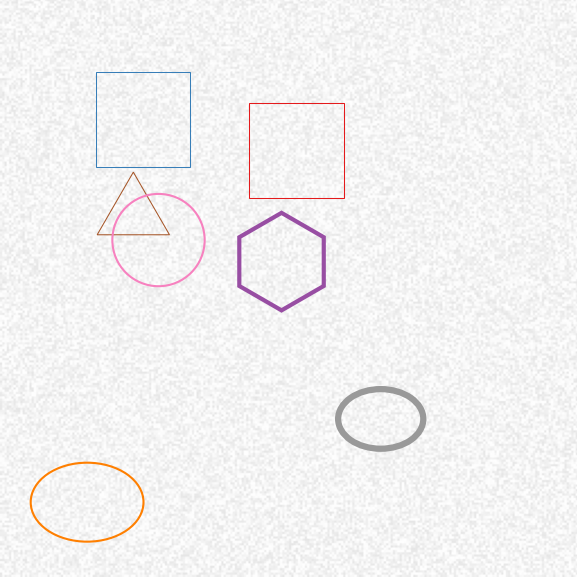[{"shape": "square", "thickness": 0.5, "radius": 0.41, "center": [0.514, 0.738]}, {"shape": "square", "thickness": 0.5, "radius": 0.41, "center": [0.248, 0.792]}, {"shape": "hexagon", "thickness": 2, "radius": 0.42, "center": [0.487, 0.546]}, {"shape": "oval", "thickness": 1, "radius": 0.49, "center": [0.151, 0.13]}, {"shape": "triangle", "thickness": 0.5, "radius": 0.36, "center": [0.231, 0.629]}, {"shape": "circle", "thickness": 1, "radius": 0.4, "center": [0.274, 0.583]}, {"shape": "oval", "thickness": 3, "radius": 0.37, "center": [0.659, 0.274]}]